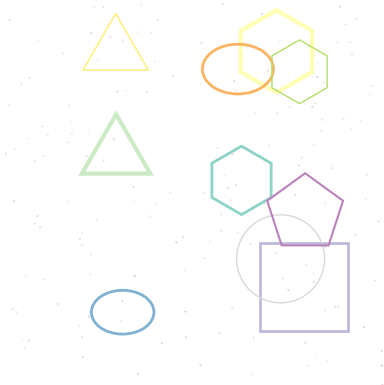[{"shape": "hexagon", "thickness": 2, "radius": 0.44, "center": [0.627, 0.532]}, {"shape": "hexagon", "thickness": 3, "radius": 0.53, "center": [0.718, 0.867]}, {"shape": "square", "thickness": 2, "radius": 0.58, "center": [0.79, 0.255]}, {"shape": "oval", "thickness": 2, "radius": 0.41, "center": [0.319, 0.189]}, {"shape": "oval", "thickness": 2, "radius": 0.46, "center": [0.618, 0.821]}, {"shape": "hexagon", "thickness": 1, "radius": 0.41, "center": [0.778, 0.814]}, {"shape": "circle", "thickness": 1, "radius": 0.57, "center": [0.729, 0.328]}, {"shape": "pentagon", "thickness": 1.5, "radius": 0.52, "center": [0.793, 0.446]}, {"shape": "triangle", "thickness": 3, "radius": 0.51, "center": [0.302, 0.6]}, {"shape": "triangle", "thickness": 1, "radius": 0.49, "center": [0.3, 0.867]}]